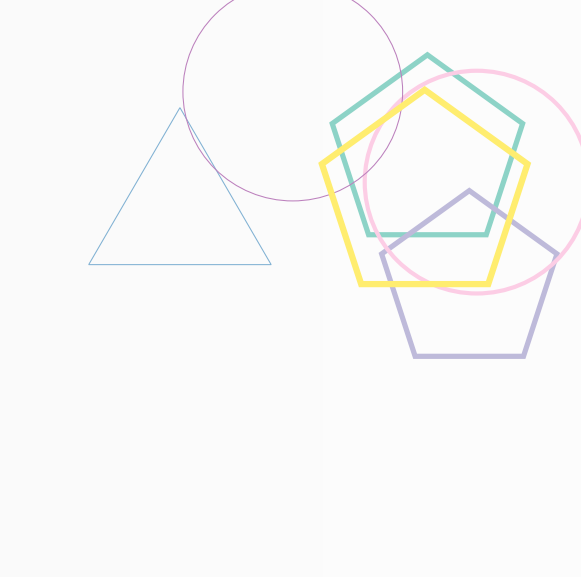[{"shape": "pentagon", "thickness": 2.5, "radius": 0.86, "center": [0.735, 0.732]}, {"shape": "pentagon", "thickness": 2.5, "radius": 0.79, "center": [0.807, 0.51]}, {"shape": "triangle", "thickness": 0.5, "radius": 0.91, "center": [0.31, 0.632]}, {"shape": "circle", "thickness": 2, "radius": 0.96, "center": [0.82, 0.684]}, {"shape": "circle", "thickness": 0.5, "radius": 0.95, "center": [0.504, 0.84]}, {"shape": "pentagon", "thickness": 3, "radius": 0.93, "center": [0.731, 0.658]}]